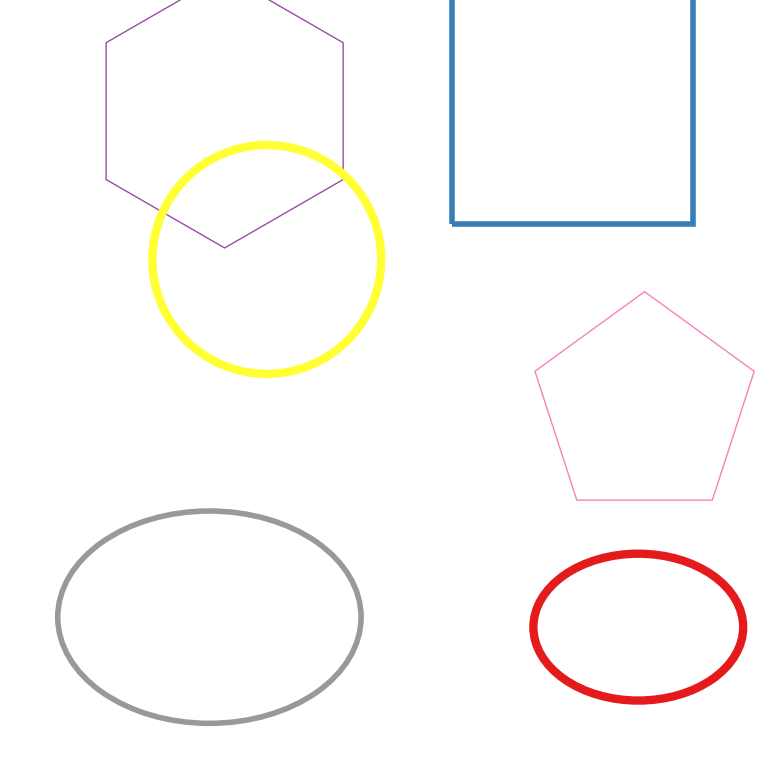[{"shape": "oval", "thickness": 3, "radius": 0.68, "center": [0.829, 0.186]}, {"shape": "square", "thickness": 2, "radius": 0.78, "center": [0.743, 0.866]}, {"shape": "hexagon", "thickness": 0.5, "radius": 0.89, "center": [0.292, 0.856]}, {"shape": "circle", "thickness": 3, "radius": 0.74, "center": [0.347, 0.663]}, {"shape": "pentagon", "thickness": 0.5, "radius": 0.75, "center": [0.837, 0.472]}, {"shape": "oval", "thickness": 2, "radius": 0.98, "center": [0.272, 0.198]}]